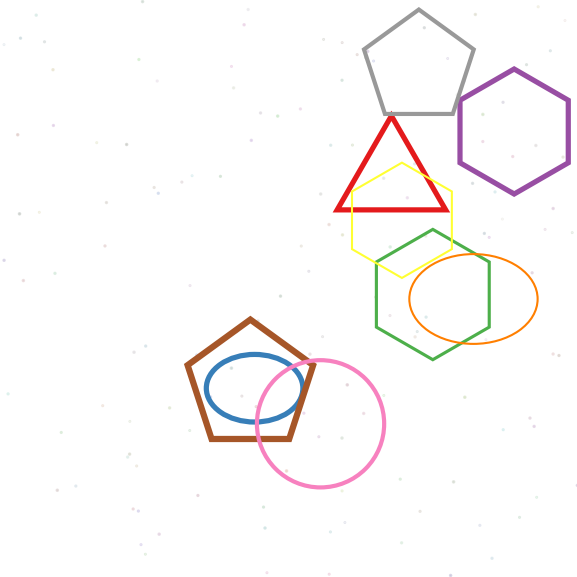[{"shape": "triangle", "thickness": 2.5, "radius": 0.54, "center": [0.678, 0.69]}, {"shape": "oval", "thickness": 2.5, "radius": 0.42, "center": [0.441, 0.327]}, {"shape": "hexagon", "thickness": 1.5, "radius": 0.56, "center": [0.749, 0.489]}, {"shape": "hexagon", "thickness": 2.5, "radius": 0.54, "center": [0.89, 0.771]}, {"shape": "oval", "thickness": 1, "radius": 0.56, "center": [0.82, 0.481]}, {"shape": "hexagon", "thickness": 1, "radius": 0.5, "center": [0.696, 0.618]}, {"shape": "pentagon", "thickness": 3, "radius": 0.57, "center": [0.434, 0.331]}, {"shape": "circle", "thickness": 2, "radius": 0.55, "center": [0.555, 0.265]}, {"shape": "pentagon", "thickness": 2, "radius": 0.5, "center": [0.725, 0.883]}]